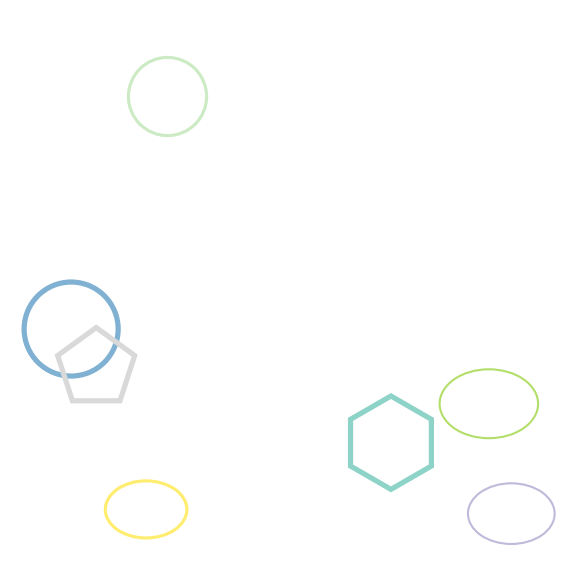[{"shape": "hexagon", "thickness": 2.5, "radius": 0.4, "center": [0.677, 0.233]}, {"shape": "oval", "thickness": 1, "radius": 0.38, "center": [0.885, 0.11]}, {"shape": "circle", "thickness": 2.5, "radius": 0.41, "center": [0.123, 0.429]}, {"shape": "oval", "thickness": 1, "radius": 0.43, "center": [0.847, 0.3]}, {"shape": "pentagon", "thickness": 2.5, "radius": 0.35, "center": [0.167, 0.362]}, {"shape": "circle", "thickness": 1.5, "radius": 0.34, "center": [0.29, 0.832]}, {"shape": "oval", "thickness": 1.5, "radius": 0.35, "center": [0.253, 0.117]}]